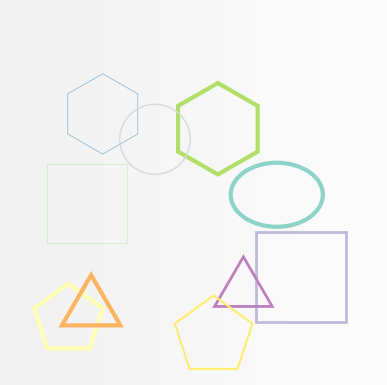[{"shape": "oval", "thickness": 3, "radius": 0.59, "center": [0.714, 0.494]}, {"shape": "pentagon", "thickness": 3, "radius": 0.46, "center": [0.177, 0.17]}, {"shape": "square", "thickness": 2, "radius": 0.59, "center": [0.777, 0.281]}, {"shape": "hexagon", "thickness": 0.5, "radius": 0.52, "center": [0.265, 0.704]}, {"shape": "triangle", "thickness": 3, "radius": 0.44, "center": [0.235, 0.198]}, {"shape": "hexagon", "thickness": 3, "radius": 0.59, "center": [0.562, 0.666]}, {"shape": "circle", "thickness": 1, "radius": 0.45, "center": [0.4, 0.638]}, {"shape": "triangle", "thickness": 2, "radius": 0.43, "center": [0.628, 0.247]}, {"shape": "square", "thickness": 0.5, "radius": 0.52, "center": [0.224, 0.471]}, {"shape": "pentagon", "thickness": 1.5, "radius": 0.53, "center": [0.551, 0.127]}]